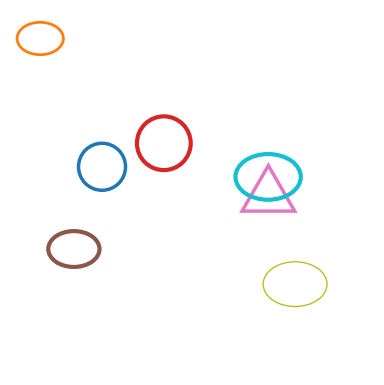[{"shape": "circle", "thickness": 2.5, "radius": 0.31, "center": [0.265, 0.567]}, {"shape": "oval", "thickness": 2, "radius": 0.3, "center": [0.104, 0.9]}, {"shape": "circle", "thickness": 3, "radius": 0.35, "center": [0.426, 0.628]}, {"shape": "oval", "thickness": 3, "radius": 0.33, "center": [0.192, 0.353]}, {"shape": "triangle", "thickness": 2.5, "radius": 0.39, "center": [0.697, 0.491]}, {"shape": "oval", "thickness": 1, "radius": 0.41, "center": [0.766, 0.262]}, {"shape": "oval", "thickness": 3, "radius": 0.42, "center": [0.696, 0.541]}]